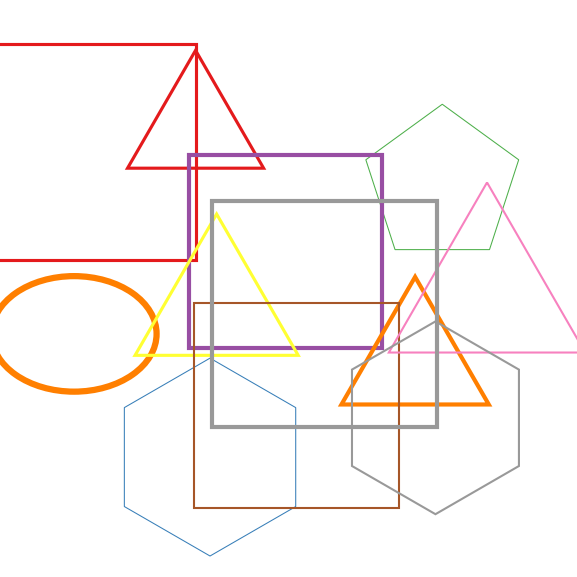[{"shape": "triangle", "thickness": 1.5, "radius": 0.68, "center": [0.339, 0.776]}, {"shape": "square", "thickness": 1.5, "radius": 0.93, "center": [0.153, 0.736]}, {"shape": "hexagon", "thickness": 0.5, "radius": 0.86, "center": [0.364, 0.208]}, {"shape": "pentagon", "thickness": 0.5, "radius": 0.7, "center": [0.766, 0.679]}, {"shape": "square", "thickness": 2, "radius": 0.83, "center": [0.494, 0.564]}, {"shape": "triangle", "thickness": 2, "radius": 0.74, "center": [0.719, 0.372]}, {"shape": "oval", "thickness": 3, "radius": 0.71, "center": [0.128, 0.421]}, {"shape": "triangle", "thickness": 1.5, "radius": 0.82, "center": [0.375, 0.465]}, {"shape": "square", "thickness": 1, "radius": 0.89, "center": [0.514, 0.297]}, {"shape": "triangle", "thickness": 1, "radius": 0.98, "center": [0.843, 0.487]}, {"shape": "hexagon", "thickness": 1, "radius": 0.83, "center": [0.754, 0.276]}, {"shape": "square", "thickness": 2, "radius": 0.98, "center": [0.562, 0.455]}]